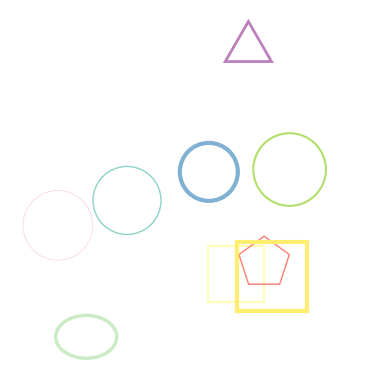[{"shape": "circle", "thickness": 1, "radius": 0.44, "center": [0.33, 0.479]}, {"shape": "square", "thickness": 1.5, "radius": 0.37, "center": [0.613, 0.289]}, {"shape": "pentagon", "thickness": 1, "radius": 0.34, "center": [0.686, 0.318]}, {"shape": "circle", "thickness": 3, "radius": 0.38, "center": [0.542, 0.554]}, {"shape": "circle", "thickness": 1.5, "radius": 0.47, "center": [0.752, 0.56]}, {"shape": "circle", "thickness": 0.5, "radius": 0.45, "center": [0.15, 0.415]}, {"shape": "triangle", "thickness": 2, "radius": 0.35, "center": [0.645, 0.875]}, {"shape": "oval", "thickness": 2.5, "radius": 0.4, "center": [0.224, 0.125]}, {"shape": "square", "thickness": 3, "radius": 0.45, "center": [0.707, 0.281]}]